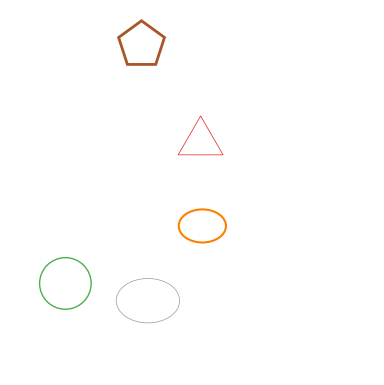[{"shape": "triangle", "thickness": 0.5, "radius": 0.34, "center": [0.521, 0.631]}, {"shape": "circle", "thickness": 1, "radius": 0.33, "center": [0.17, 0.264]}, {"shape": "oval", "thickness": 1.5, "radius": 0.31, "center": [0.526, 0.413]}, {"shape": "pentagon", "thickness": 2, "radius": 0.31, "center": [0.368, 0.883]}, {"shape": "oval", "thickness": 0.5, "radius": 0.41, "center": [0.384, 0.219]}]